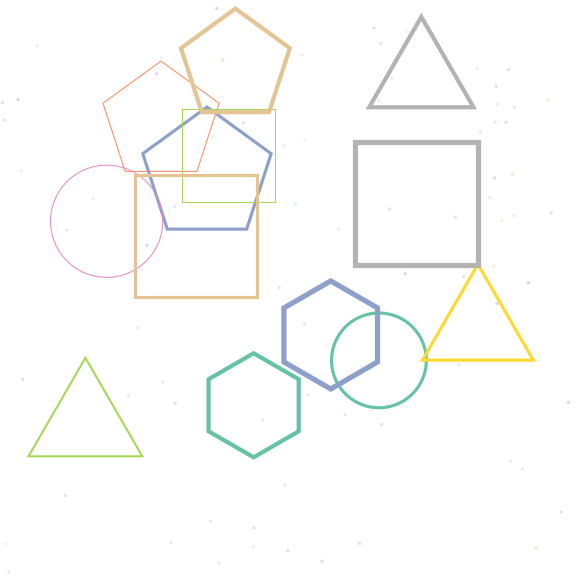[{"shape": "circle", "thickness": 1.5, "radius": 0.41, "center": [0.656, 0.375]}, {"shape": "hexagon", "thickness": 2, "radius": 0.45, "center": [0.439, 0.297]}, {"shape": "pentagon", "thickness": 0.5, "radius": 0.53, "center": [0.279, 0.788]}, {"shape": "hexagon", "thickness": 2.5, "radius": 0.47, "center": [0.573, 0.419]}, {"shape": "pentagon", "thickness": 1.5, "radius": 0.58, "center": [0.358, 0.697]}, {"shape": "circle", "thickness": 0.5, "radius": 0.49, "center": [0.185, 0.616]}, {"shape": "square", "thickness": 0.5, "radius": 0.4, "center": [0.395, 0.73]}, {"shape": "triangle", "thickness": 1, "radius": 0.57, "center": [0.148, 0.266]}, {"shape": "triangle", "thickness": 1.5, "radius": 0.55, "center": [0.828, 0.431]}, {"shape": "square", "thickness": 1.5, "radius": 0.53, "center": [0.339, 0.591]}, {"shape": "pentagon", "thickness": 2, "radius": 0.5, "center": [0.408, 0.885]}, {"shape": "square", "thickness": 2.5, "radius": 0.54, "center": [0.721, 0.646]}, {"shape": "triangle", "thickness": 2, "radius": 0.52, "center": [0.73, 0.866]}]